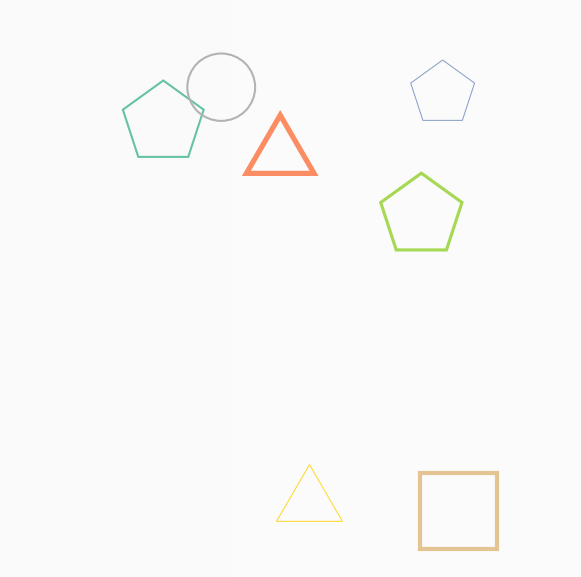[{"shape": "pentagon", "thickness": 1, "radius": 0.37, "center": [0.281, 0.787]}, {"shape": "triangle", "thickness": 2.5, "radius": 0.34, "center": [0.482, 0.733]}, {"shape": "pentagon", "thickness": 0.5, "radius": 0.29, "center": [0.762, 0.837]}, {"shape": "pentagon", "thickness": 1.5, "radius": 0.37, "center": [0.725, 0.626]}, {"shape": "triangle", "thickness": 0.5, "radius": 0.33, "center": [0.532, 0.129]}, {"shape": "square", "thickness": 2, "radius": 0.33, "center": [0.789, 0.114]}, {"shape": "circle", "thickness": 1, "radius": 0.29, "center": [0.381, 0.848]}]